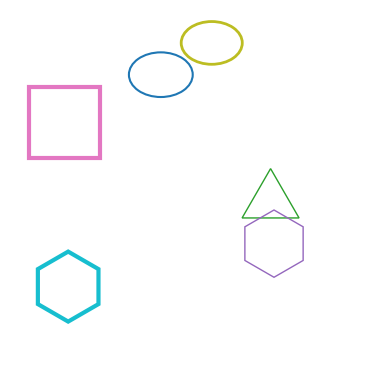[{"shape": "oval", "thickness": 1.5, "radius": 0.41, "center": [0.418, 0.806]}, {"shape": "triangle", "thickness": 1, "radius": 0.43, "center": [0.703, 0.477]}, {"shape": "hexagon", "thickness": 1, "radius": 0.44, "center": [0.712, 0.367]}, {"shape": "square", "thickness": 3, "radius": 0.46, "center": [0.169, 0.683]}, {"shape": "oval", "thickness": 2, "radius": 0.4, "center": [0.55, 0.889]}, {"shape": "hexagon", "thickness": 3, "radius": 0.45, "center": [0.177, 0.256]}]